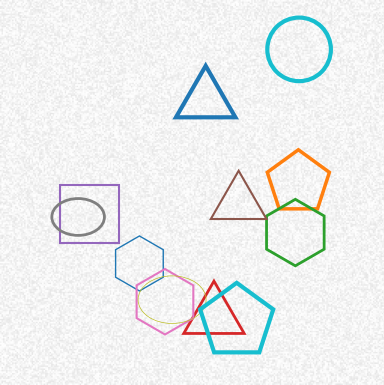[{"shape": "hexagon", "thickness": 1, "radius": 0.36, "center": [0.362, 0.316]}, {"shape": "triangle", "thickness": 3, "radius": 0.45, "center": [0.534, 0.74]}, {"shape": "pentagon", "thickness": 2.5, "radius": 0.42, "center": [0.775, 0.526]}, {"shape": "hexagon", "thickness": 2, "radius": 0.43, "center": [0.767, 0.396]}, {"shape": "triangle", "thickness": 2, "radius": 0.45, "center": [0.556, 0.179]}, {"shape": "square", "thickness": 1.5, "radius": 0.38, "center": [0.233, 0.444]}, {"shape": "triangle", "thickness": 1.5, "radius": 0.42, "center": [0.62, 0.473]}, {"shape": "hexagon", "thickness": 1.5, "radius": 0.43, "center": [0.429, 0.216]}, {"shape": "oval", "thickness": 2, "radius": 0.34, "center": [0.203, 0.436]}, {"shape": "oval", "thickness": 0.5, "radius": 0.44, "center": [0.447, 0.222]}, {"shape": "circle", "thickness": 3, "radius": 0.41, "center": [0.777, 0.872]}, {"shape": "pentagon", "thickness": 3, "radius": 0.5, "center": [0.615, 0.166]}]